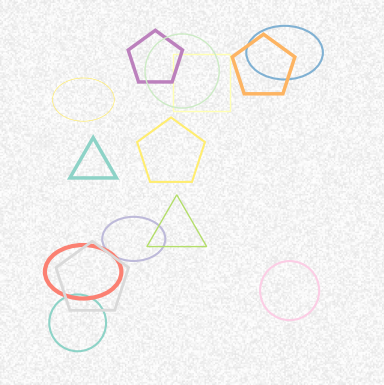[{"shape": "triangle", "thickness": 2.5, "radius": 0.35, "center": [0.242, 0.573]}, {"shape": "circle", "thickness": 1.5, "radius": 0.37, "center": [0.202, 0.161]}, {"shape": "square", "thickness": 1, "radius": 0.37, "center": [0.523, 0.786]}, {"shape": "oval", "thickness": 1.5, "radius": 0.41, "center": [0.347, 0.38]}, {"shape": "oval", "thickness": 3, "radius": 0.5, "center": [0.216, 0.294]}, {"shape": "oval", "thickness": 1.5, "radius": 0.5, "center": [0.739, 0.863]}, {"shape": "pentagon", "thickness": 2.5, "radius": 0.43, "center": [0.685, 0.826]}, {"shape": "triangle", "thickness": 1, "radius": 0.45, "center": [0.459, 0.404]}, {"shape": "circle", "thickness": 1.5, "radius": 0.38, "center": [0.752, 0.245]}, {"shape": "pentagon", "thickness": 2, "radius": 0.5, "center": [0.24, 0.274]}, {"shape": "pentagon", "thickness": 2.5, "radius": 0.37, "center": [0.403, 0.847]}, {"shape": "circle", "thickness": 1, "radius": 0.48, "center": [0.473, 0.816]}, {"shape": "oval", "thickness": 0.5, "radius": 0.4, "center": [0.217, 0.741]}, {"shape": "pentagon", "thickness": 1.5, "radius": 0.46, "center": [0.444, 0.602]}]